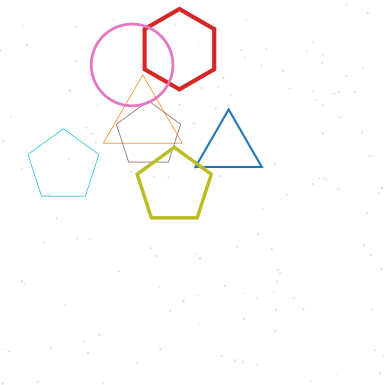[{"shape": "triangle", "thickness": 1.5, "radius": 0.5, "center": [0.594, 0.616]}, {"shape": "triangle", "thickness": 0.5, "radius": 0.59, "center": [0.371, 0.687]}, {"shape": "hexagon", "thickness": 3, "radius": 0.52, "center": [0.466, 0.872]}, {"shape": "pentagon", "thickness": 0.5, "radius": 0.44, "center": [0.386, 0.65]}, {"shape": "circle", "thickness": 2, "radius": 0.53, "center": [0.343, 0.831]}, {"shape": "pentagon", "thickness": 2.5, "radius": 0.51, "center": [0.453, 0.516]}, {"shape": "pentagon", "thickness": 0.5, "radius": 0.48, "center": [0.165, 0.569]}]